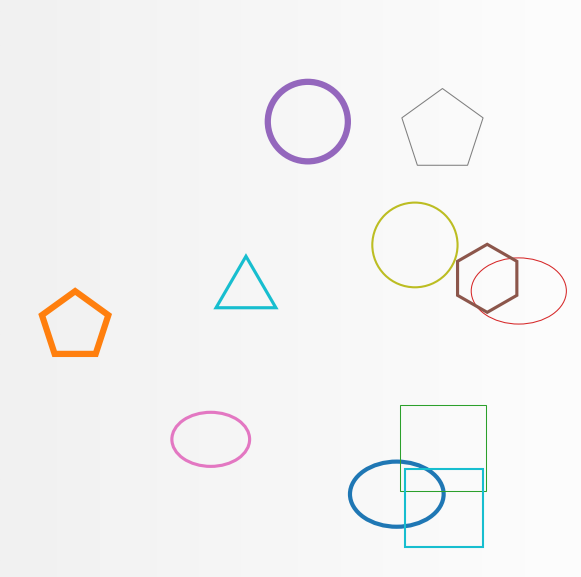[{"shape": "oval", "thickness": 2, "radius": 0.4, "center": [0.683, 0.143]}, {"shape": "pentagon", "thickness": 3, "radius": 0.3, "center": [0.129, 0.435]}, {"shape": "square", "thickness": 0.5, "radius": 0.37, "center": [0.762, 0.224]}, {"shape": "oval", "thickness": 0.5, "radius": 0.41, "center": [0.893, 0.495]}, {"shape": "circle", "thickness": 3, "radius": 0.34, "center": [0.53, 0.789]}, {"shape": "hexagon", "thickness": 1.5, "radius": 0.29, "center": [0.838, 0.517]}, {"shape": "oval", "thickness": 1.5, "radius": 0.33, "center": [0.363, 0.238]}, {"shape": "pentagon", "thickness": 0.5, "radius": 0.37, "center": [0.761, 0.772]}, {"shape": "circle", "thickness": 1, "radius": 0.37, "center": [0.714, 0.575]}, {"shape": "triangle", "thickness": 1.5, "radius": 0.3, "center": [0.423, 0.496]}, {"shape": "square", "thickness": 1, "radius": 0.34, "center": [0.764, 0.12]}]